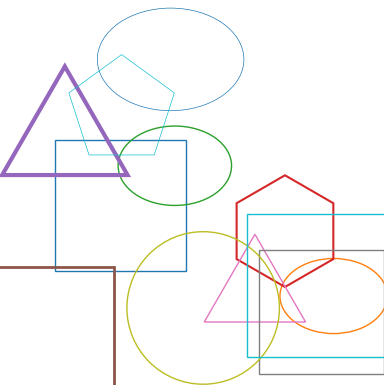[{"shape": "square", "thickness": 1, "radius": 0.85, "center": [0.312, 0.467]}, {"shape": "oval", "thickness": 0.5, "radius": 0.95, "center": [0.443, 0.846]}, {"shape": "oval", "thickness": 1, "radius": 0.7, "center": [0.867, 0.231]}, {"shape": "oval", "thickness": 1, "radius": 0.74, "center": [0.454, 0.569]}, {"shape": "hexagon", "thickness": 1.5, "radius": 0.73, "center": [0.74, 0.4]}, {"shape": "triangle", "thickness": 3, "radius": 0.94, "center": [0.168, 0.639]}, {"shape": "square", "thickness": 2, "radius": 0.86, "center": [0.125, 0.134]}, {"shape": "triangle", "thickness": 1, "radius": 0.76, "center": [0.662, 0.24]}, {"shape": "square", "thickness": 1, "radius": 0.81, "center": [0.835, 0.189]}, {"shape": "circle", "thickness": 1, "radius": 0.99, "center": [0.528, 0.2]}, {"shape": "pentagon", "thickness": 0.5, "radius": 0.72, "center": [0.316, 0.714]}, {"shape": "square", "thickness": 1, "radius": 0.93, "center": [0.828, 0.259]}]